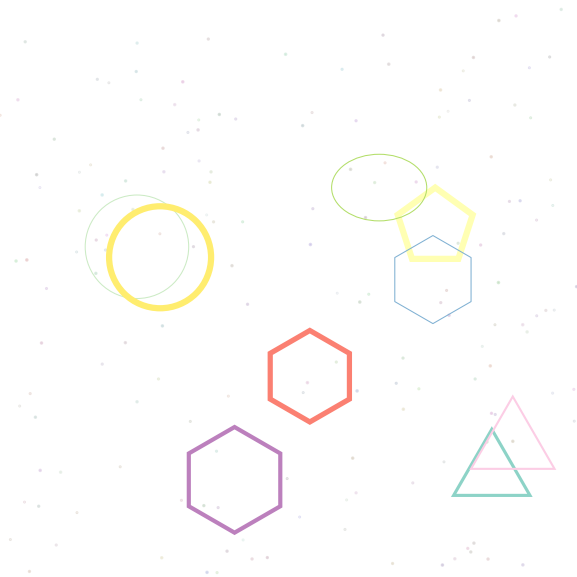[{"shape": "triangle", "thickness": 1.5, "radius": 0.38, "center": [0.852, 0.179]}, {"shape": "pentagon", "thickness": 3, "radius": 0.34, "center": [0.754, 0.606]}, {"shape": "hexagon", "thickness": 2.5, "radius": 0.4, "center": [0.536, 0.348]}, {"shape": "hexagon", "thickness": 0.5, "radius": 0.38, "center": [0.75, 0.515]}, {"shape": "oval", "thickness": 0.5, "radius": 0.41, "center": [0.657, 0.674]}, {"shape": "triangle", "thickness": 1, "radius": 0.42, "center": [0.888, 0.229]}, {"shape": "hexagon", "thickness": 2, "radius": 0.46, "center": [0.406, 0.168]}, {"shape": "circle", "thickness": 0.5, "radius": 0.45, "center": [0.237, 0.572]}, {"shape": "circle", "thickness": 3, "radius": 0.44, "center": [0.277, 0.554]}]